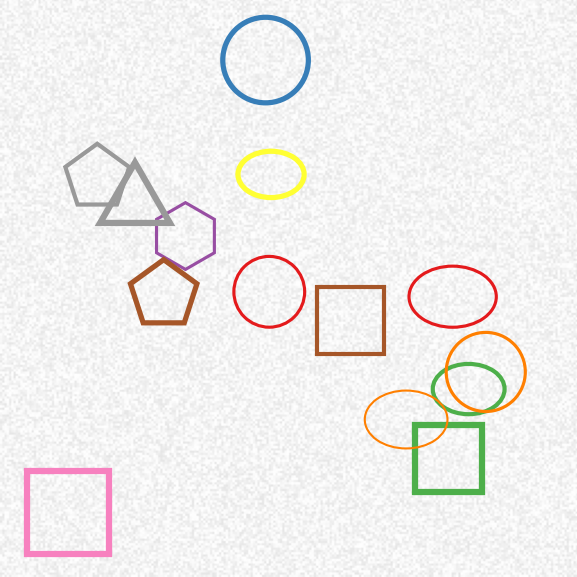[{"shape": "circle", "thickness": 1.5, "radius": 0.31, "center": [0.466, 0.494]}, {"shape": "oval", "thickness": 1.5, "radius": 0.38, "center": [0.784, 0.485]}, {"shape": "circle", "thickness": 2.5, "radius": 0.37, "center": [0.46, 0.895]}, {"shape": "square", "thickness": 3, "radius": 0.29, "center": [0.776, 0.205]}, {"shape": "oval", "thickness": 2, "radius": 0.31, "center": [0.812, 0.325]}, {"shape": "hexagon", "thickness": 1.5, "radius": 0.29, "center": [0.321, 0.59]}, {"shape": "oval", "thickness": 1, "radius": 0.36, "center": [0.703, 0.273]}, {"shape": "circle", "thickness": 1.5, "radius": 0.34, "center": [0.841, 0.355]}, {"shape": "oval", "thickness": 2.5, "radius": 0.29, "center": [0.469, 0.697]}, {"shape": "square", "thickness": 2, "radius": 0.29, "center": [0.607, 0.444]}, {"shape": "pentagon", "thickness": 2.5, "radius": 0.3, "center": [0.283, 0.489]}, {"shape": "square", "thickness": 3, "radius": 0.36, "center": [0.118, 0.112]}, {"shape": "pentagon", "thickness": 2, "radius": 0.29, "center": [0.168, 0.692]}, {"shape": "triangle", "thickness": 3, "radius": 0.35, "center": [0.234, 0.648]}]